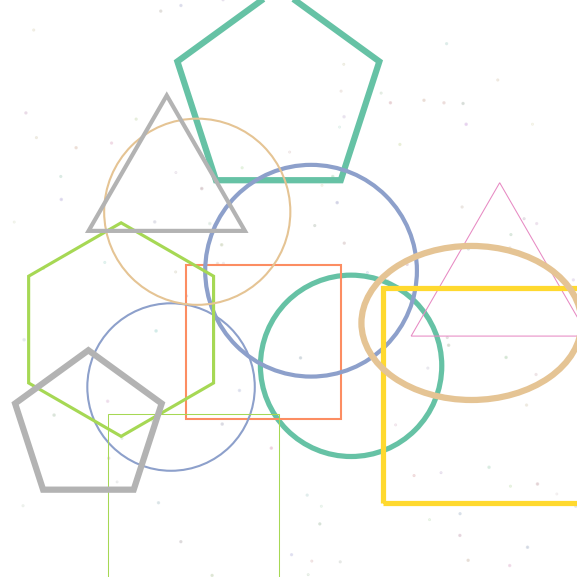[{"shape": "pentagon", "thickness": 3, "radius": 0.92, "center": [0.482, 0.836]}, {"shape": "circle", "thickness": 2.5, "radius": 0.79, "center": [0.608, 0.366]}, {"shape": "square", "thickness": 1, "radius": 0.67, "center": [0.456, 0.406]}, {"shape": "circle", "thickness": 2, "radius": 0.92, "center": [0.539, 0.53]}, {"shape": "circle", "thickness": 1, "radius": 0.72, "center": [0.296, 0.329]}, {"shape": "triangle", "thickness": 0.5, "radius": 0.89, "center": [0.865, 0.506]}, {"shape": "square", "thickness": 0.5, "radius": 0.74, "center": [0.335, 0.134]}, {"shape": "hexagon", "thickness": 1.5, "radius": 0.92, "center": [0.21, 0.428]}, {"shape": "square", "thickness": 2.5, "radius": 0.93, "center": [0.849, 0.315]}, {"shape": "circle", "thickness": 1, "radius": 0.81, "center": [0.342, 0.632]}, {"shape": "oval", "thickness": 3, "radius": 0.95, "center": [0.816, 0.44]}, {"shape": "pentagon", "thickness": 3, "radius": 0.67, "center": [0.153, 0.259]}, {"shape": "triangle", "thickness": 2, "radius": 0.78, "center": [0.289, 0.678]}]